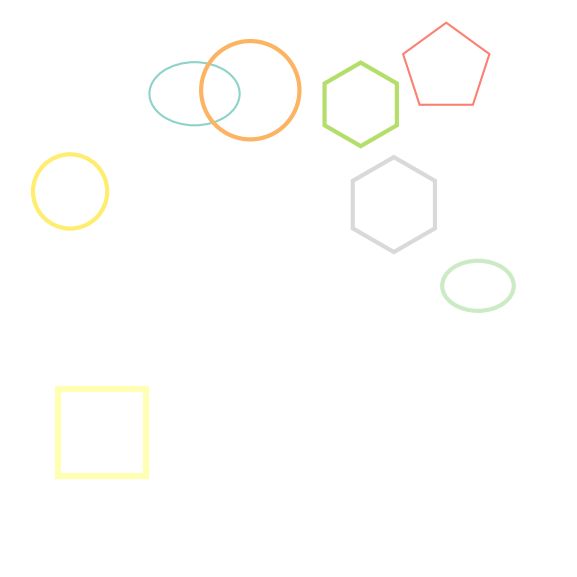[{"shape": "oval", "thickness": 1, "radius": 0.39, "center": [0.337, 0.837]}, {"shape": "square", "thickness": 3, "radius": 0.38, "center": [0.177, 0.251]}, {"shape": "pentagon", "thickness": 1, "radius": 0.39, "center": [0.773, 0.881]}, {"shape": "circle", "thickness": 2, "radius": 0.43, "center": [0.433, 0.843]}, {"shape": "hexagon", "thickness": 2, "radius": 0.36, "center": [0.625, 0.818]}, {"shape": "hexagon", "thickness": 2, "radius": 0.41, "center": [0.682, 0.645]}, {"shape": "oval", "thickness": 2, "radius": 0.31, "center": [0.828, 0.504]}, {"shape": "circle", "thickness": 2, "radius": 0.32, "center": [0.121, 0.668]}]